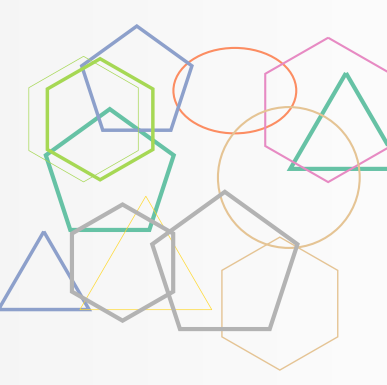[{"shape": "pentagon", "thickness": 3, "radius": 0.87, "center": [0.283, 0.543]}, {"shape": "triangle", "thickness": 3, "radius": 0.83, "center": [0.893, 0.644]}, {"shape": "oval", "thickness": 1.5, "radius": 0.79, "center": [0.606, 0.765]}, {"shape": "triangle", "thickness": 2.5, "radius": 0.68, "center": [0.113, 0.263]}, {"shape": "pentagon", "thickness": 2.5, "radius": 0.75, "center": [0.353, 0.783]}, {"shape": "hexagon", "thickness": 1.5, "radius": 0.94, "center": [0.847, 0.715]}, {"shape": "hexagon", "thickness": 0.5, "radius": 0.82, "center": [0.216, 0.691]}, {"shape": "hexagon", "thickness": 2.5, "radius": 0.79, "center": [0.258, 0.69]}, {"shape": "triangle", "thickness": 0.5, "radius": 0.98, "center": [0.376, 0.294]}, {"shape": "hexagon", "thickness": 1, "radius": 0.86, "center": [0.722, 0.211]}, {"shape": "circle", "thickness": 1.5, "radius": 0.91, "center": [0.745, 0.539]}, {"shape": "hexagon", "thickness": 3, "radius": 0.75, "center": [0.316, 0.318]}, {"shape": "pentagon", "thickness": 3, "radius": 0.99, "center": [0.58, 0.305]}]